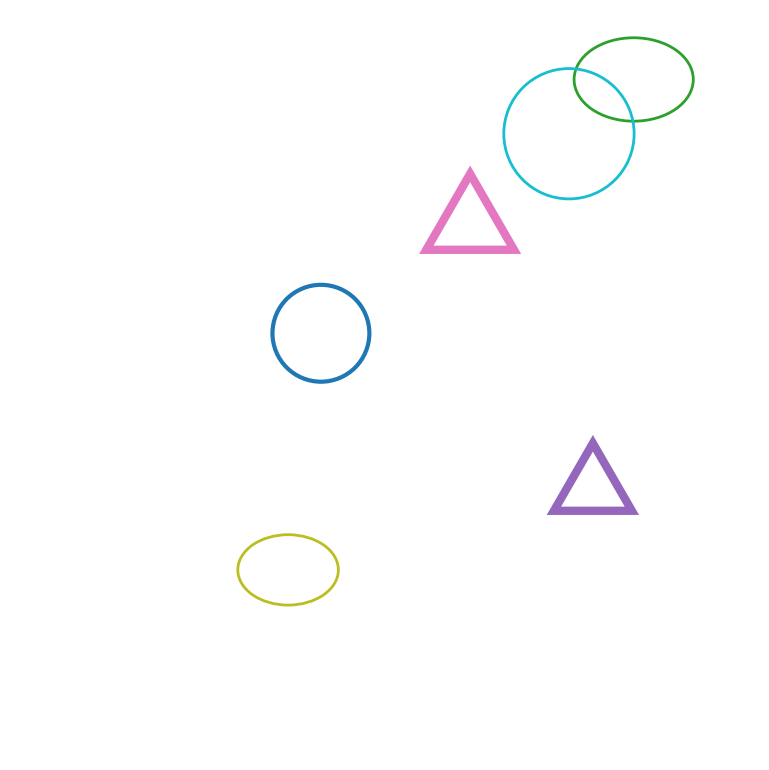[{"shape": "circle", "thickness": 1.5, "radius": 0.31, "center": [0.417, 0.567]}, {"shape": "oval", "thickness": 1, "radius": 0.39, "center": [0.823, 0.897]}, {"shape": "triangle", "thickness": 3, "radius": 0.29, "center": [0.77, 0.366]}, {"shape": "triangle", "thickness": 3, "radius": 0.33, "center": [0.611, 0.708]}, {"shape": "oval", "thickness": 1, "radius": 0.33, "center": [0.374, 0.26]}, {"shape": "circle", "thickness": 1, "radius": 0.42, "center": [0.739, 0.826]}]